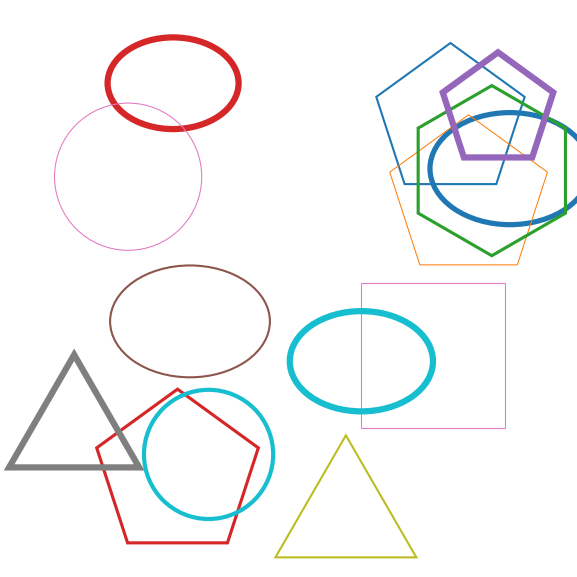[{"shape": "pentagon", "thickness": 1, "radius": 0.68, "center": [0.78, 0.79]}, {"shape": "oval", "thickness": 2.5, "radius": 0.69, "center": [0.883, 0.707]}, {"shape": "pentagon", "thickness": 0.5, "radius": 0.72, "center": [0.811, 0.657]}, {"shape": "hexagon", "thickness": 1.5, "radius": 0.74, "center": [0.852, 0.704]}, {"shape": "oval", "thickness": 3, "radius": 0.57, "center": [0.3, 0.855]}, {"shape": "pentagon", "thickness": 1.5, "radius": 0.74, "center": [0.307, 0.178]}, {"shape": "pentagon", "thickness": 3, "radius": 0.5, "center": [0.862, 0.808]}, {"shape": "oval", "thickness": 1, "radius": 0.69, "center": [0.329, 0.443]}, {"shape": "circle", "thickness": 0.5, "radius": 0.64, "center": [0.222, 0.693]}, {"shape": "square", "thickness": 0.5, "radius": 0.63, "center": [0.75, 0.384]}, {"shape": "triangle", "thickness": 3, "radius": 0.65, "center": [0.128, 0.255]}, {"shape": "triangle", "thickness": 1, "radius": 0.7, "center": [0.599, 0.104]}, {"shape": "circle", "thickness": 2, "radius": 0.56, "center": [0.361, 0.212]}, {"shape": "oval", "thickness": 3, "radius": 0.62, "center": [0.626, 0.374]}]